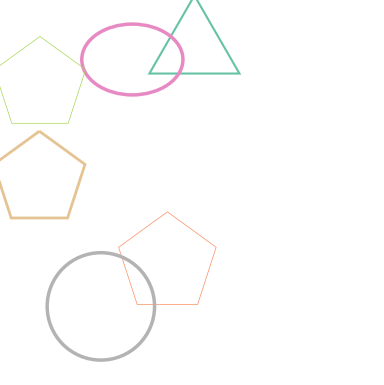[{"shape": "triangle", "thickness": 1.5, "radius": 0.68, "center": [0.505, 0.877]}, {"shape": "pentagon", "thickness": 0.5, "radius": 0.67, "center": [0.435, 0.317]}, {"shape": "oval", "thickness": 2.5, "radius": 0.66, "center": [0.344, 0.845]}, {"shape": "pentagon", "thickness": 0.5, "radius": 0.62, "center": [0.104, 0.781]}, {"shape": "pentagon", "thickness": 2, "radius": 0.62, "center": [0.102, 0.535]}, {"shape": "circle", "thickness": 2.5, "radius": 0.7, "center": [0.262, 0.204]}]